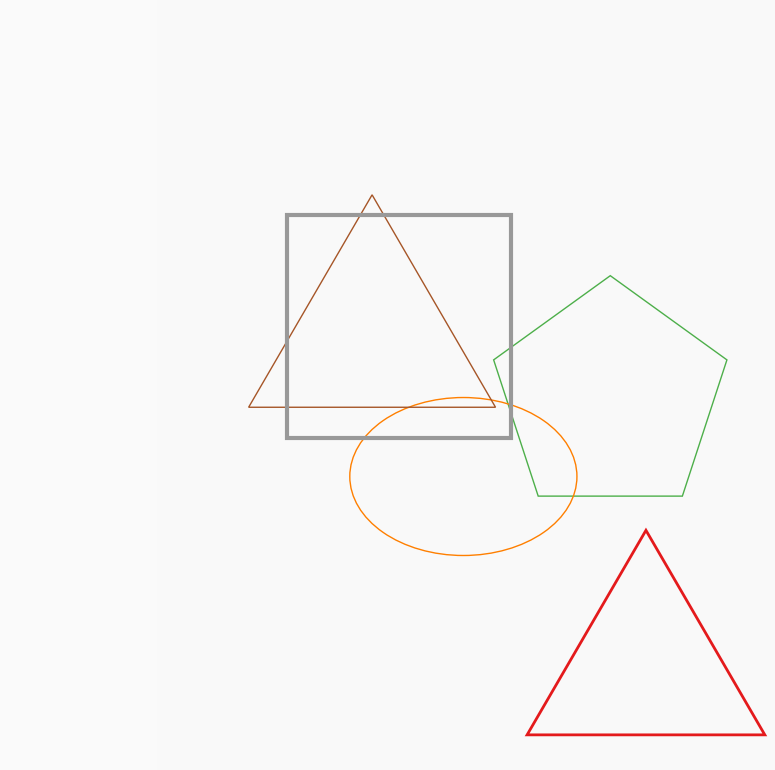[{"shape": "triangle", "thickness": 1, "radius": 0.89, "center": [0.833, 0.134]}, {"shape": "pentagon", "thickness": 0.5, "radius": 0.79, "center": [0.787, 0.484]}, {"shape": "oval", "thickness": 0.5, "radius": 0.73, "center": [0.598, 0.381]}, {"shape": "triangle", "thickness": 0.5, "radius": 0.92, "center": [0.48, 0.563]}, {"shape": "square", "thickness": 1.5, "radius": 0.72, "center": [0.515, 0.576]}]